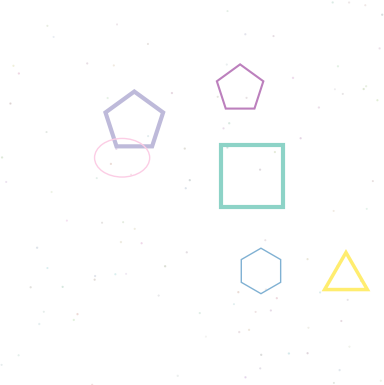[{"shape": "square", "thickness": 3, "radius": 0.41, "center": [0.655, 0.543]}, {"shape": "pentagon", "thickness": 3, "radius": 0.39, "center": [0.349, 0.684]}, {"shape": "hexagon", "thickness": 1, "radius": 0.3, "center": [0.678, 0.296]}, {"shape": "oval", "thickness": 1, "radius": 0.36, "center": [0.317, 0.59]}, {"shape": "pentagon", "thickness": 1.5, "radius": 0.32, "center": [0.624, 0.769]}, {"shape": "triangle", "thickness": 2.5, "radius": 0.32, "center": [0.899, 0.28]}]